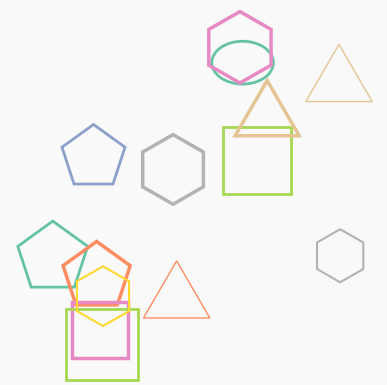[{"shape": "oval", "thickness": 2, "radius": 0.4, "center": [0.626, 0.837]}, {"shape": "pentagon", "thickness": 2, "radius": 0.47, "center": [0.136, 0.331]}, {"shape": "triangle", "thickness": 1, "radius": 0.49, "center": [0.456, 0.223]}, {"shape": "pentagon", "thickness": 2.5, "radius": 0.46, "center": [0.249, 0.282]}, {"shape": "pentagon", "thickness": 2, "radius": 0.43, "center": [0.241, 0.591]}, {"shape": "hexagon", "thickness": 2.5, "radius": 0.46, "center": [0.619, 0.877]}, {"shape": "square", "thickness": 2.5, "radius": 0.36, "center": [0.258, 0.142]}, {"shape": "square", "thickness": 2, "radius": 0.43, "center": [0.663, 0.584]}, {"shape": "square", "thickness": 2, "radius": 0.46, "center": [0.263, 0.105]}, {"shape": "hexagon", "thickness": 1.5, "radius": 0.39, "center": [0.266, 0.231]}, {"shape": "triangle", "thickness": 2.5, "radius": 0.48, "center": [0.689, 0.695]}, {"shape": "triangle", "thickness": 1, "radius": 0.5, "center": [0.875, 0.786]}, {"shape": "hexagon", "thickness": 2.5, "radius": 0.45, "center": [0.447, 0.56]}, {"shape": "hexagon", "thickness": 1.5, "radius": 0.34, "center": [0.878, 0.336]}]